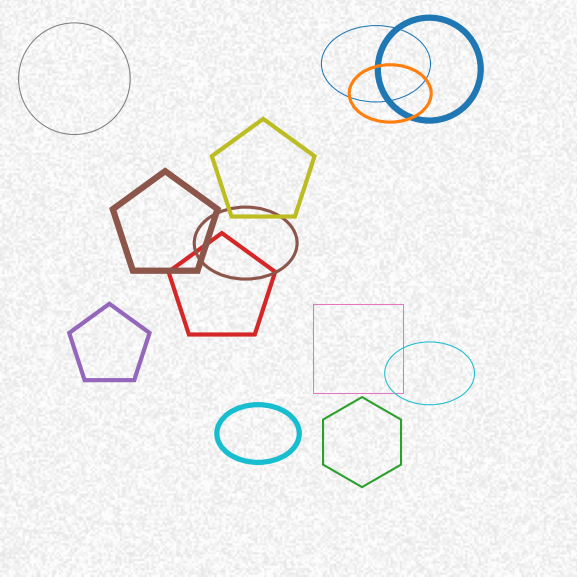[{"shape": "oval", "thickness": 0.5, "radius": 0.47, "center": [0.651, 0.889]}, {"shape": "circle", "thickness": 3, "radius": 0.45, "center": [0.743, 0.879]}, {"shape": "oval", "thickness": 1.5, "radius": 0.35, "center": [0.676, 0.837]}, {"shape": "hexagon", "thickness": 1, "radius": 0.39, "center": [0.627, 0.234]}, {"shape": "pentagon", "thickness": 2, "radius": 0.49, "center": [0.384, 0.498]}, {"shape": "pentagon", "thickness": 2, "radius": 0.37, "center": [0.189, 0.4]}, {"shape": "pentagon", "thickness": 3, "radius": 0.48, "center": [0.286, 0.607]}, {"shape": "oval", "thickness": 1.5, "radius": 0.45, "center": [0.425, 0.578]}, {"shape": "square", "thickness": 0.5, "radius": 0.39, "center": [0.62, 0.395]}, {"shape": "circle", "thickness": 0.5, "radius": 0.48, "center": [0.129, 0.863]}, {"shape": "pentagon", "thickness": 2, "radius": 0.47, "center": [0.456, 0.7]}, {"shape": "oval", "thickness": 0.5, "radius": 0.39, "center": [0.744, 0.353]}, {"shape": "oval", "thickness": 2.5, "radius": 0.36, "center": [0.447, 0.248]}]